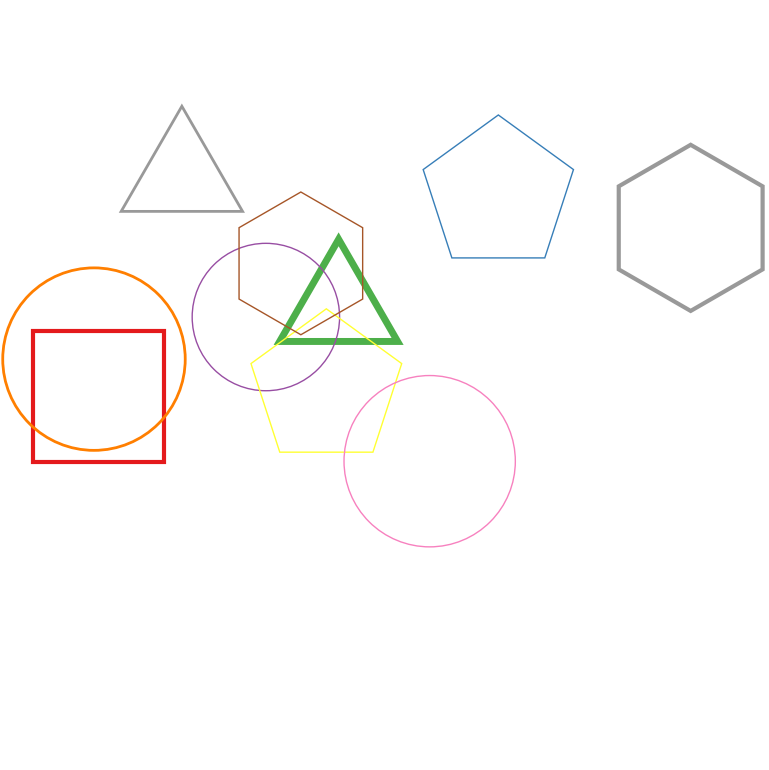[{"shape": "square", "thickness": 1.5, "radius": 0.43, "center": [0.128, 0.485]}, {"shape": "pentagon", "thickness": 0.5, "radius": 0.51, "center": [0.647, 0.748]}, {"shape": "triangle", "thickness": 2.5, "radius": 0.44, "center": [0.44, 0.601]}, {"shape": "circle", "thickness": 0.5, "radius": 0.48, "center": [0.345, 0.588]}, {"shape": "circle", "thickness": 1, "radius": 0.59, "center": [0.122, 0.534]}, {"shape": "pentagon", "thickness": 0.5, "radius": 0.51, "center": [0.424, 0.496]}, {"shape": "hexagon", "thickness": 0.5, "radius": 0.46, "center": [0.391, 0.658]}, {"shape": "circle", "thickness": 0.5, "radius": 0.56, "center": [0.558, 0.401]}, {"shape": "triangle", "thickness": 1, "radius": 0.46, "center": [0.236, 0.771]}, {"shape": "hexagon", "thickness": 1.5, "radius": 0.54, "center": [0.897, 0.704]}]